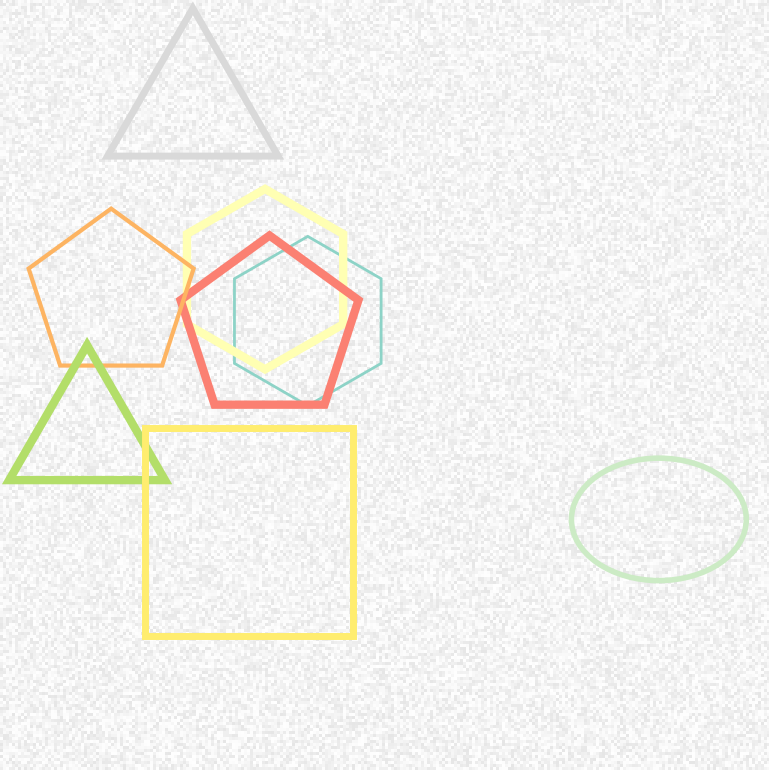[{"shape": "hexagon", "thickness": 1, "radius": 0.55, "center": [0.4, 0.583]}, {"shape": "hexagon", "thickness": 3, "radius": 0.59, "center": [0.344, 0.637]}, {"shape": "pentagon", "thickness": 3, "radius": 0.61, "center": [0.35, 0.573]}, {"shape": "pentagon", "thickness": 1.5, "radius": 0.56, "center": [0.144, 0.616]}, {"shape": "triangle", "thickness": 3, "radius": 0.58, "center": [0.113, 0.435]}, {"shape": "triangle", "thickness": 2.5, "radius": 0.64, "center": [0.25, 0.861]}, {"shape": "oval", "thickness": 2, "radius": 0.57, "center": [0.856, 0.325]}, {"shape": "square", "thickness": 2.5, "radius": 0.68, "center": [0.324, 0.309]}]